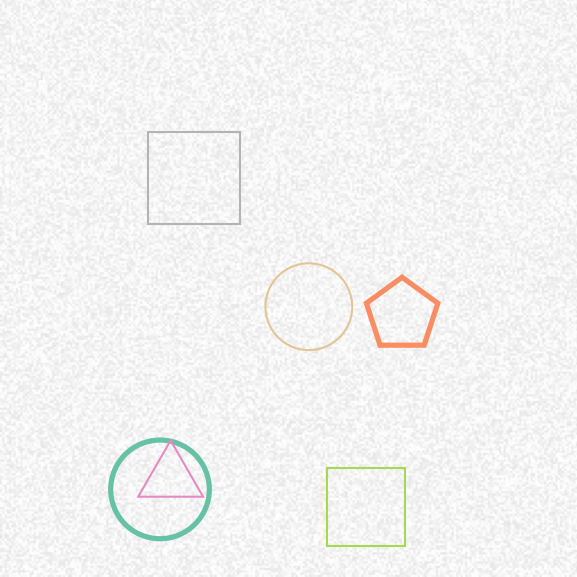[{"shape": "circle", "thickness": 2.5, "radius": 0.43, "center": [0.277, 0.152]}, {"shape": "pentagon", "thickness": 2.5, "radius": 0.33, "center": [0.696, 0.454]}, {"shape": "triangle", "thickness": 1, "radius": 0.32, "center": [0.295, 0.171]}, {"shape": "square", "thickness": 1, "radius": 0.34, "center": [0.635, 0.121]}, {"shape": "circle", "thickness": 1, "radius": 0.38, "center": [0.535, 0.468]}, {"shape": "square", "thickness": 1, "radius": 0.4, "center": [0.335, 0.691]}]